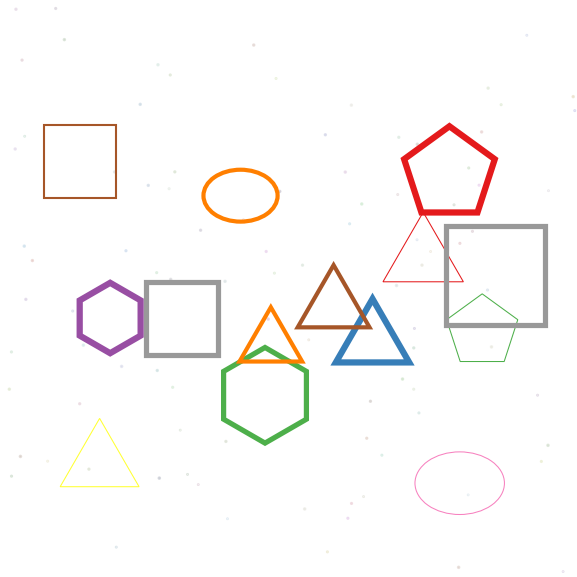[{"shape": "pentagon", "thickness": 3, "radius": 0.41, "center": [0.778, 0.698]}, {"shape": "triangle", "thickness": 0.5, "radius": 0.4, "center": [0.733, 0.551]}, {"shape": "triangle", "thickness": 3, "radius": 0.37, "center": [0.645, 0.408]}, {"shape": "hexagon", "thickness": 2.5, "radius": 0.41, "center": [0.459, 0.315]}, {"shape": "pentagon", "thickness": 0.5, "radius": 0.32, "center": [0.835, 0.426]}, {"shape": "hexagon", "thickness": 3, "radius": 0.3, "center": [0.191, 0.448]}, {"shape": "oval", "thickness": 2, "radius": 0.32, "center": [0.417, 0.66]}, {"shape": "triangle", "thickness": 2, "radius": 0.31, "center": [0.469, 0.404]}, {"shape": "triangle", "thickness": 0.5, "radius": 0.39, "center": [0.172, 0.196]}, {"shape": "triangle", "thickness": 2, "radius": 0.36, "center": [0.578, 0.468]}, {"shape": "square", "thickness": 1, "radius": 0.31, "center": [0.139, 0.72]}, {"shape": "oval", "thickness": 0.5, "radius": 0.39, "center": [0.796, 0.162]}, {"shape": "square", "thickness": 2.5, "radius": 0.31, "center": [0.315, 0.448]}, {"shape": "square", "thickness": 2.5, "radius": 0.43, "center": [0.858, 0.522]}]